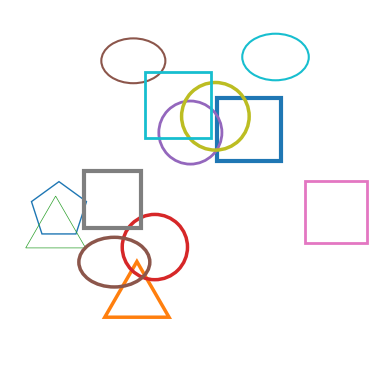[{"shape": "square", "thickness": 3, "radius": 0.41, "center": [0.647, 0.663]}, {"shape": "pentagon", "thickness": 1, "radius": 0.38, "center": [0.153, 0.453]}, {"shape": "triangle", "thickness": 2.5, "radius": 0.48, "center": [0.356, 0.224]}, {"shape": "triangle", "thickness": 0.5, "radius": 0.45, "center": [0.145, 0.401]}, {"shape": "circle", "thickness": 2.5, "radius": 0.42, "center": [0.402, 0.358]}, {"shape": "circle", "thickness": 2, "radius": 0.41, "center": [0.494, 0.656]}, {"shape": "oval", "thickness": 2.5, "radius": 0.46, "center": [0.297, 0.319]}, {"shape": "oval", "thickness": 1.5, "radius": 0.42, "center": [0.346, 0.842]}, {"shape": "square", "thickness": 2, "radius": 0.4, "center": [0.873, 0.45]}, {"shape": "square", "thickness": 3, "radius": 0.37, "center": [0.292, 0.482]}, {"shape": "circle", "thickness": 2.5, "radius": 0.44, "center": [0.559, 0.698]}, {"shape": "oval", "thickness": 1.5, "radius": 0.43, "center": [0.716, 0.852]}, {"shape": "square", "thickness": 2, "radius": 0.43, "center": [0.462, 0.728]}]